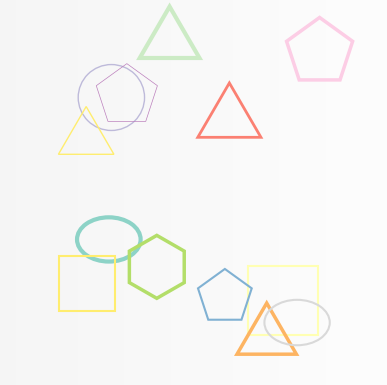[{"shape": "oval", "thickness": 3, "radius": 0.41, "center": [0.281, 0.378]}, {"shape": "square", "thickness": 1.5, "radius": 0.45, "center": [0.73, 0.22]}, {"shape": "circle", "thickness": 1, "radius": 0.43, "center": [0.287, 0.747]}, {"shape": "triangle", "thickness": 2, "radius": 0.47, "center": [0.592, 0.69]}, {"shape": "pentagon", "thickness": 1.5, "radius": 0.36, "center": [0.58, 0.229]}, {"shape": "triangle", "thickness": 2.5, "radius": 0.44, "center": [0.688, 0.124]}, {"shape": "hexagon", "thickness": 2.5, "radius": 0.41, "center": [0.405, 0.307]}, {"shape": "pentagon", "thickness": 2.5, "radius": 0.45, "center": [0.825, 0.865]}, {"shape": "oval", "thickness": 1.5, "radius": 0.42, "center": [0.767, 0.162]}, {"shape": "pentagon", "thickness": 0.5, "radius": 0.41, "center": [0.327, 0.752]}, {"shape": "triangle", "thickness": 3, "radius": 0.44, "center": [0.438, 0.894]}, {"shape": "square", "thickness": 1.5, "radius": 0.36, "center": [0.225, 0.264]}, {"shape": "triangle", "thickness": 1, "radius": 0.41, "center": [0.222, 0.641]}]